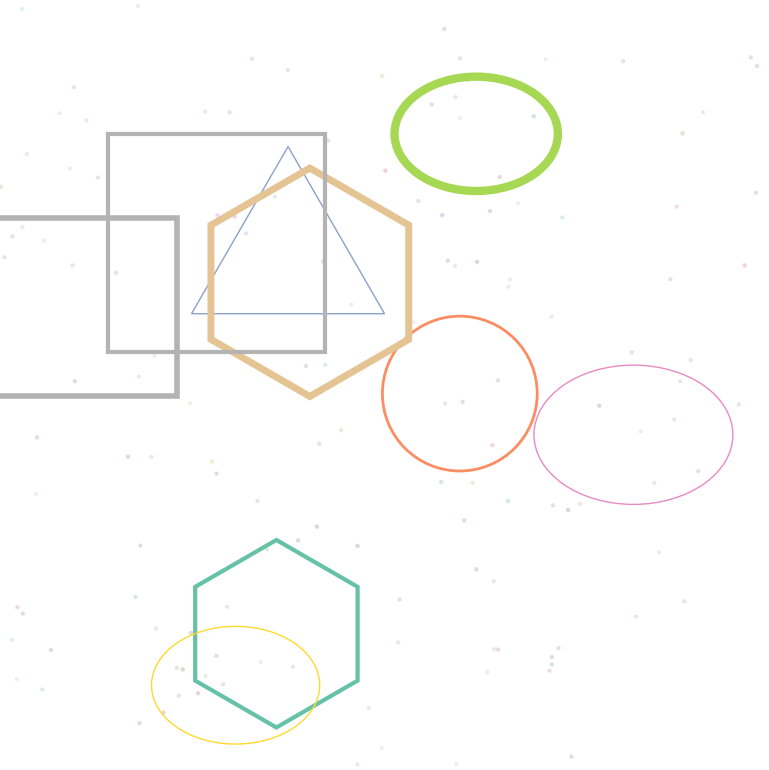[{"shape": "hexagon", "thickness": 1.5, "radius": 0.61, "center": [0.359, 0.177]}, {"shape": "circle", "thickness": 1, "radius": 0.5, "center": [0.597, 0.489]}, {"shape": "triangle", "thickness": 0.5, "radius": 0.72, "center": [0.374, 0.665]}, {"shape": "oval", "thickness": 0.5, "radius": 0.65, "center": [0.823, 0.435]}, {"shape": "oval", "thickness": 3, "radius": 0.53, "center": [0.618, 0.826]}, {"shape": "oval", "thickness": 0.5, "radius": 0.55, "center": [0.306, 0.11]}, {"shape": "hexagon", "thickness": 2.5, "radius": 0.74, "center": [0.402, 0.633]}, {"shape": "square", "thickness": 2, "radius": 0.58, "center": [0.114, 0.601]}, {"shape": "square", "thickness": 1.5, "radius": 0.71, "center": [0.281, 0.684]}]